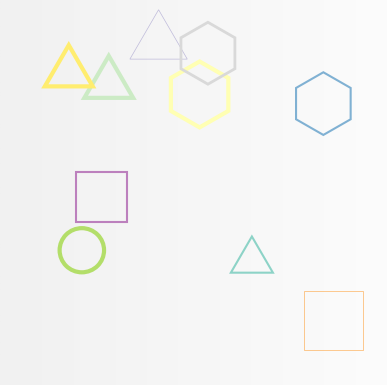[{"shape": "triangle", "thickness": 1.5, "radius": 0.31, "center": [0.65, 0.323]}, {"shape": "hexagon", "thickness": 3, "radius": 0.43, "center": [0.515, 0.755]}, {"shape": "triangle", "thickness": 0.5, "radius": 0.43, "center": [0.409, 0.889]}, {"shape": "hexagon", "thickness": 1.5, "radius": 0.41, "center": [0.834, 0.731]}, {"shape": "square", "thickness": 0.5, "radius": 0.38, "center": [0.86, 0.168]}, {"shape": "circle", "thickness": 3, "radius": 0.29, "center": [0.211, 0.35]}, {"shape": "hexagon", "thickness": 2, "radius": 0.4, "center": [0.537, 0.862]}, {"shape": "square", "thickness": 1.5, "radius": 0.33, "center": [0.261, 0.488]}, {"shape": "triangle", "thickness": 3, "radius": 0.36, "center": [0.281, 0.782]}, {"shape": "triangle", "thickness": 3, "radius": 0.36, "center": [0.177, 0.811]}]